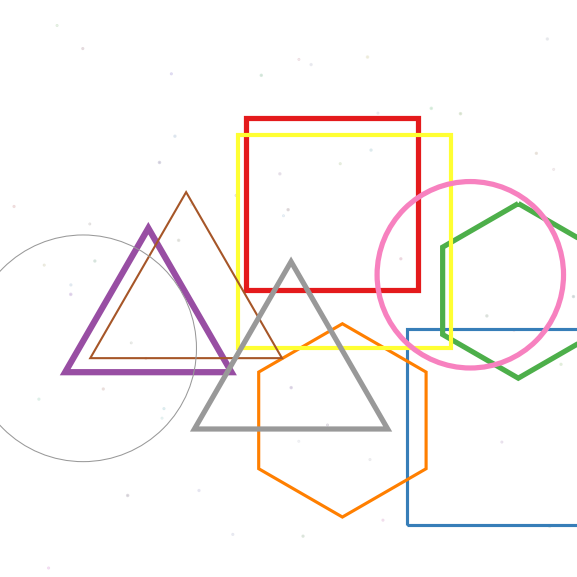[{"shape": "square", "thickness": 2.5, "radius": 0.75, "center": [0.575, 0.646]}, {"shape": "square", "thickness": 1.5, "radius": 0.85, "center": [0.874, 0.26]}, {"shape": "hexagon", "thickness": 2.5, "radius": 0.76, "center": [0.897, 0.496]}, {"shape": "triangle", "thickness": 3, "radius": 0.83, "center": [0.257, 0.438]}, {"shape": "hexagon", "thickness": 1.5, "radius": 0.84, "center": [0.593, 0.271]}, {"shape": "square", "thickness": 2, "radius": 0.92, "center": [0.597, 0.581]}, {"shape": "triangle", "thickness": 1, "radius": 0.96, "center": [0.322, 0.475]}, {"shape": "circle", "thickness": 2.5, "radius": 0.81, "center": [0.814, 0.523]}, {"shape": "circle", "thickness": 0.5, "radius": 0.98, "center": [0.144, 0.396]}, {"shape": "triangle", "thickness": 2.5, "radius": 0.97, "center": [0.504, 0.353]}]